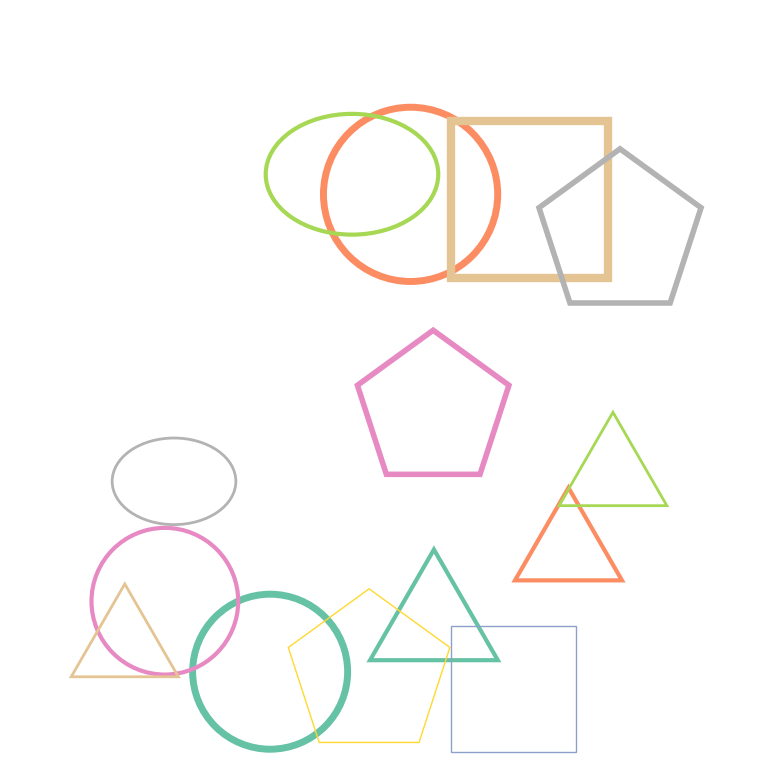[{"shape": "circle", "thickness": 2.5, "radius": 0.5, "center": [0.351, 0.128]}, {"shape": "triangle", "thickness": 1.5, "radius": 0.48, "center": [0.564, 0.191]}, {"shape": "circle", "thickness": 2.5, "radius": 0.57, "center": [0.533, 0.748]}, {"shape": "triangle", "thickness": 1.5, "radius": 0.4, "center": [0.738, 0.286]}, {"shape": "square", "thickness": 0.5, "radius": 0.41, "center": [0.667, 0.105]}, {"shape": "pentagon", "thickness": 2, "radius": 0.52, "center": [0.563, 0.468]}, {"shape": "circle", "thickness": 1.5, "radius": 0.48, "center": [0.214, 0.219]}, {"shape": "oval", "thickness": 1.5, "radius": 0.56, "center": [0.457, 0.774]}, {"shape": "triangle", "thickness": 1, "radius": 0.4, "center": [0.796, 0.384]}, {"shape": "pentagon", "thickness": 0.5, "radius": 0.55, "center": [0.479, 0.125]}, {"shape": "square", "thickness": 3, "radius": 0.51, "center": [0.688, 0.741]}, {"shape": "triangle", "thickness": 1, "radius": 0.4, "center": [0.162, 0.161]}, {"shape": "pentagon", "thickness": 2, "radius": 0.55, "center": [0.805, 0.696]}, {"shape": "oval", "thickness": 1, "radius": 0.4, "center": [0.226, 0.375]}]